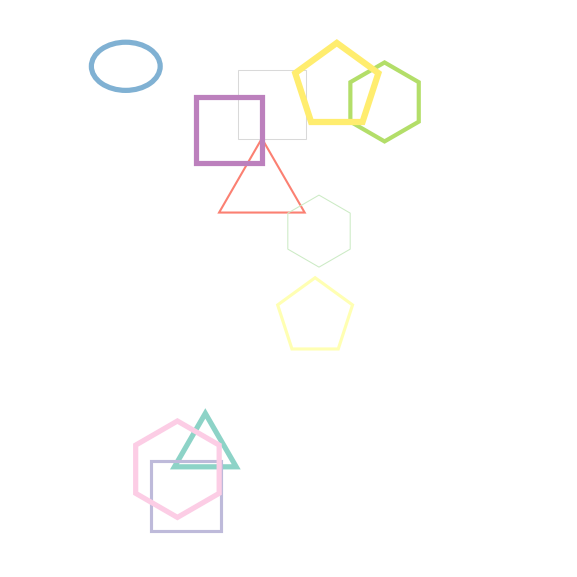[{"shape": "triangle", "thickness": 2.5, "radius": 0.31, "center": [0.356, 0.222]}, {"shape": "pentagon", "thickness": 1.5, "radius": 0.34, "center": [0.546, 0.45]}, {"shape": "square", "thickness": 1.5, "radius": 0.3, "center": [0.322, 0.141]}, {"shape": "triangle", "thickness": 1, "radius": 0.43, "center": [0.453, 0.674]}, {"shape": "oval", "thickness": 2.5, "radius": 0.3, "center": [0.218, 0.884]}, {"shape": "hexagon", "thickness": 2, "radius": 0.34, "center": [0.666, 0.823]}, {"shape": "hexagon", "thickness": 2.5, "radius": 0.42, "center": [0.307, 0.187]}, {"shape": "square", "thickness": 0.5, "radius": 0.3, "center": [0.471, 0.818]}, {"shape": "square", "thickness": 2.5, "radius": 0.29, "center": [0.397, 0.774]}, {"shape": "hexagon", "thickness": 0.5, "radius": 0.31, "center": [0.552, 0.599]}, {"shape": "pentagon", "thickness": 3, "radius": 0.38, "center": [0.583, 0.849]}]